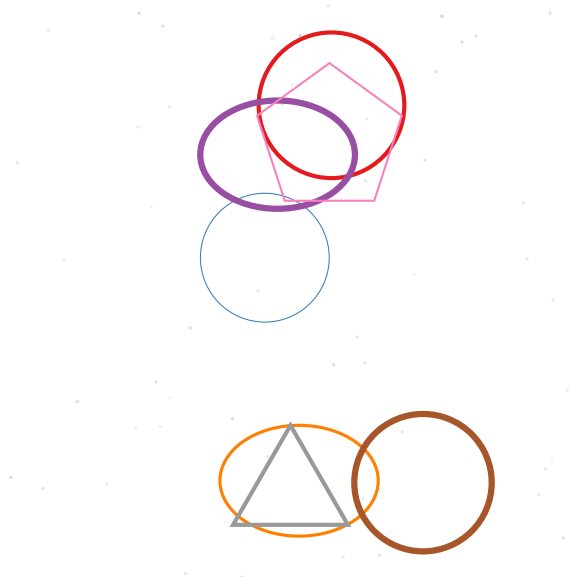[{"shape": "circle", "thickness": 2, "radius": 0.63, "center": [0.574, 0.817]}, {"shape": "circle", "thickness": 0.5, "radius": 0.56, "center": [0.459, 0.553]}, {"shape": "oval", "thickness": 3, "radius": 0.67, "center": [0.481, 0.731]}, {"shape": "oval", "thickness": 1.5, "radius": 0.69, "center": [0.518, 0.167]}, {"shape": "circle", "thickness": 3, "radius": 0.59, "center": [0.732, 0.163]}, {"shape": "pentagon", "thickness": 1, "radius": 0.66, "center": [0.571, 0.758]}, {"shape": "triangle", "thickness": 2, "radius": 0.57, "center": [0.503, 0.148]}]